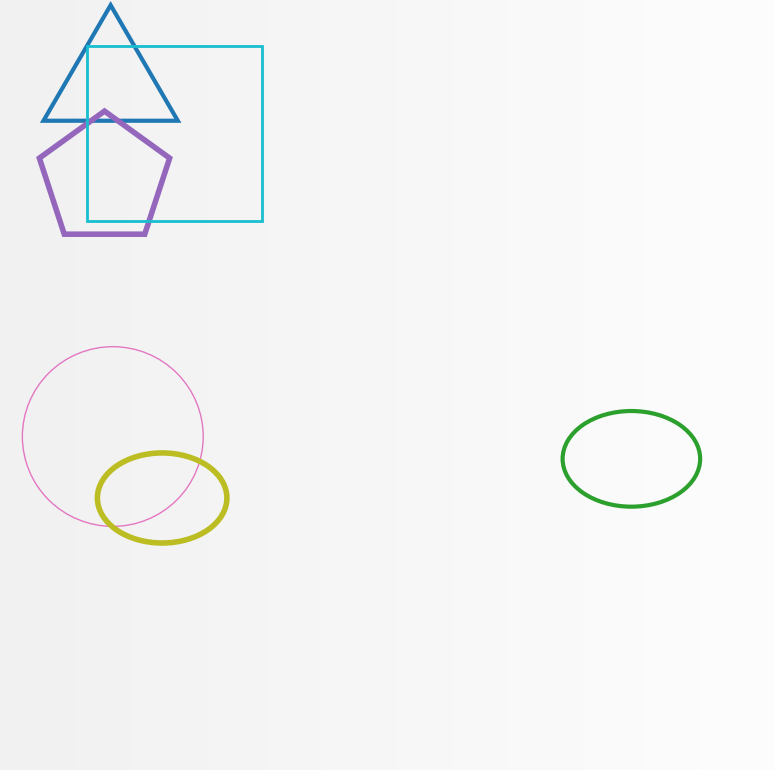[{"shape": "triangle", "thickness": 1.5, "radius": 0.5, "center": [0.143, 0.893]}, {"shape": "oval", "thickness": 1.5, "radius": 0.44, "center": [0.815, 0.404]}, {"shape": "pentagon", "thickness": 2, "radius": 0.44, "center": [0.135, 0.767]}, {"shape": "circle", "thickness": 0.5, "radius": 0.58, "center": [0.146, 0.433]}, {"shape": "oval", "thickness": 2, "radius": 0.42, "center": [0.209, 0.353]}, {"shape": "square", "thickness": 1, "radius": 0.57, "center": [0.225, 0.827]}]